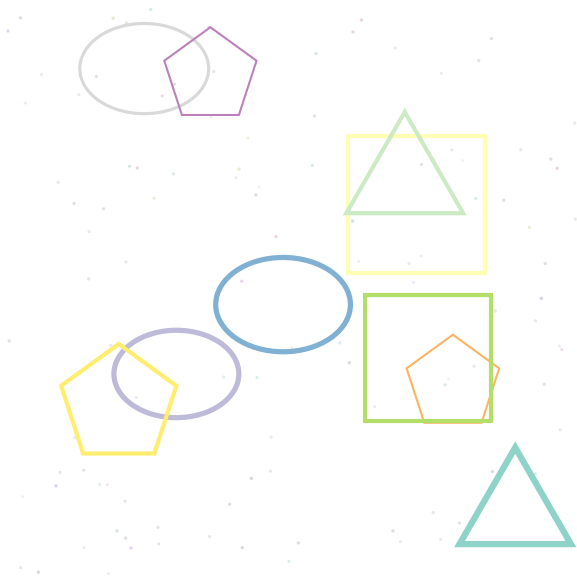[{"shape": "triangle", "thickness": 3, "radius": 0.56, "center": [0.892, 0.113]}, {"shape": "square", "thickness": 2, "radius": 0.59, "center": [0.721, 0.645]}, {"shape": "oval", "thickness": 2.5, "radius": 0.54, "center": [0.305, 0.352]}, {"shape": "oval", "thickness": 2.5, "radius": 0.58, "center": [0.49, 0.472]}, {"shape": "pentagon", "thickness": 1, "radius": 0.42, "center": [0.784, 0.335]}, {"shape": "square", "thickness": 2, "radius": 0.54, "center": [0.742, 0.38]}, {"shape": "oval", "thickness": 1.5, "radius": 0.56, "center": [0.25, 0.88]}, {"shape": "pentagon", "thickness": 1, "radius": 0.42, "center": [0.364, 0.868]}, {"shape": "triangle", "thickness": 2, "radius": 0.58, "center": [0.701, 0.688]}, {"shape": "pentagon", "thickness": 2, "radius": 0.52, "center": [0.206, 0.299]}]